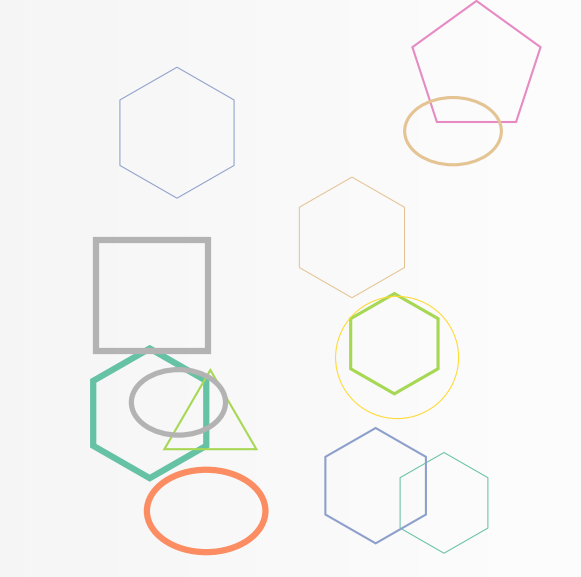[{"shape": "hexagon", "thickness": 0.5, "radius": 0.44, "center": [0.764, 0.128]}, {"shape": "hexagon", "thickness": 3, "radius": 0.56, "center": [0.258, 0.283]}, {"shape": "oval", "thickness": 3, "radius": 0.51, "center": [0.355, 0.114]}, {"shape": "hexagon", "thickness": 1, "radius": 0.5, "center": [0.646, 0.158]}, {"shape": "hexagon", "thickness": 0.5, "radius": 0.57, "center": [0.304, 0.769]}, {"shape": "pentagon", "thickness": 1, "radius": 0.58, "center": [0.82, 0.882]}, {"shape": "triangle", "thickness": 1, "radius": 0.46, "center": [0.362, 0.267]}, {"shape": "hexagon", "thickness": 1.5, "radius": 0.43, "center": [0.678, 0.404]}, {"shape": "circle", "thickness": 0.5, "radius": 0.53, "center": [0.683, 0.38]}, {"shape": "hexagon", "thickness": 0.5, "radius": 0.52, "center": [0.605, 0.588]}, {"shape": "oval", "thickness": 1.5, "radius": 0.42, "center": [0.779, 0.772]}, {"shape": "oval", "thickness": 2.5, "radius": 0.4, "center": [0.307, 0.302]}, {"shape": "square", "thickness": 3, "radius": 0.48, "center": [0.261, 0.487]}]